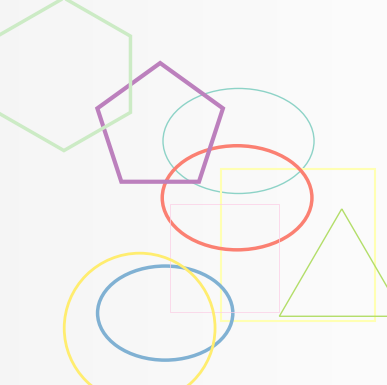[{"shape": "oval", "thickness": 1, "radius": 0.97, "center": [0.616, 0.634]}, {"shape": "square", "thickness": 1.5, "radius": 0.99, "center": [0.769, 0.363]}, {"shape": "oval", "thickness": 2.5, "radius": 0.97, "center": [0.612, 0.486]}, {"shape": "oval", "thickness": 2.5, "radius": 0.87, "center": [0.426, 0.187]}, {"shape": "triangle", "thickness": 1, "radius": 0.93, "center": [0.882, 0.271]}, {"shape": "square", "thickness": 0.5, "radius": 0.7, "center": [0.58, 0.329]}, {"shape": "pentagon", "thickness": 3, "radius": 0.85, "center": [0.413, 0.666]}, {"shape": "hexagon", "thickness": 2.5, "radius": 0.99, "center": [0.165, 0.807]}, {"shape": "circle", "thickness": 2, "radius": 0.97, "center": [0.36, 0.148]}]